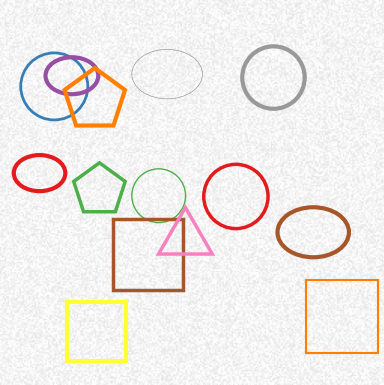[{"shape": "circle", "thickness": 2.5, "radius": 0.42, "center": [0.613, 0.49]}, {"shape": "oval", "thickness": 3, "radius": 0.33, "center": [0.103, 0.55]}, {"shape": "circle", "thickness": 2, "radius": 0.44, "center": [0.141, 0.776]}, {"shape": "pentagon", "thickness": 2.5, "radius": 0.35, "center": [0.258, 0.507]}, {"shape": "circle", "thickness": 1, "radius": 0.35, "center": [0.412, 0.492]}, {"shape": "oval", "thickness": 3, "radius": 0.34, "center": [0.187, 0.803]}, {"shape": "pentagon", "thickness": 3, "radius": 0.41, "center": [0.246, 0.741]}, {"shape": "square", "thickness": 1.5, "radius": 0.47, "center": [0.887, 0.178]}, {"shape": "square", "thickness": 3, "radius": 0.38, "center": [0.25, 0.139]}, {"shape": "square", "thickness": 2.5, "radius": 0.46, "center": [0.384, 0.339]}, {"shape": "oval", "thickness": 3, "radius": 0.46, "center": [0.814, 0.397]}, {"shape": "triangle", "thickness": 2.5, "radius": 0.4, "center": [0.482, 0.38]}, {"shape": "oval", "thickness": 0.5, "radius": 0.46, "center": [0.434, 0.807]}, {"shape": "circle", "thickness": 3, "radius": 0.41, "center": [0.71, 0.799]}]